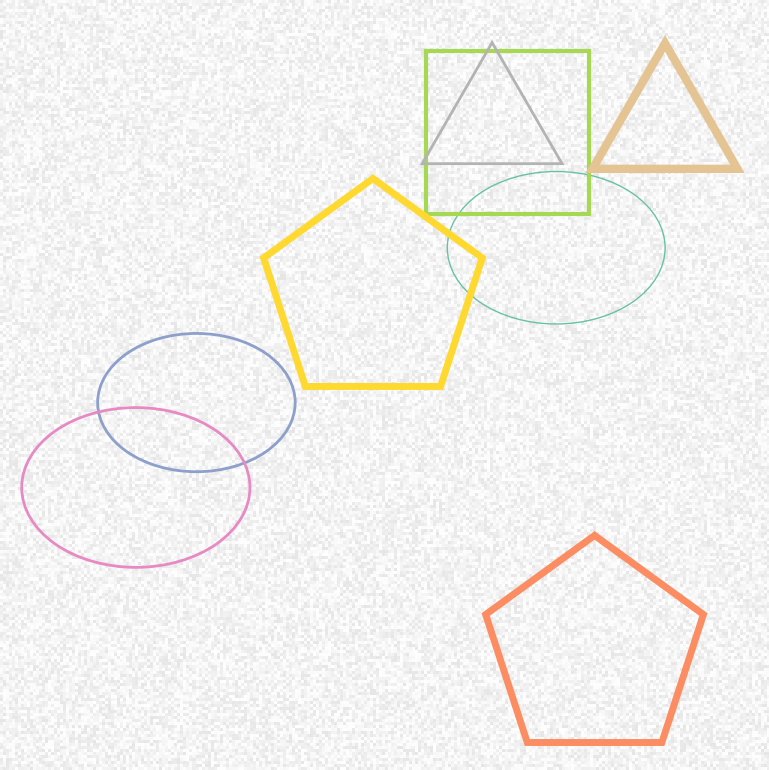[{"shape": "oval", "thickness": 0.5, "radius": 0.71, "center": [0.722, 0.678]}, {"shape": "pentagon", "thickness": 2.5, "radius": 0.74, "center": [0.772, 0.156]}, {"shape": "oval", "thickness": 1, "radius": 0.64, "center": [0.255, 0.477]}, {"shape": "oval", "thickness": 1, "radius": 0.74, "center": [0.176, 0.367]}, {"shape": "square", "thickness": 1.5, "radius": 0.53, "center": [0.659, 0.828]}, {"shape": "pentagon", "thickness": 2.5, "radius": 0.75, "center": [0.484, 0.619]}, {"shape": "triangle", "thickness": 3, "radius": 0.54, "center": [0.864, 0.835]}, {"shape": "triangle", "thickness": 1, "radius": 0.52, "center": [0.639, 0.84]}]